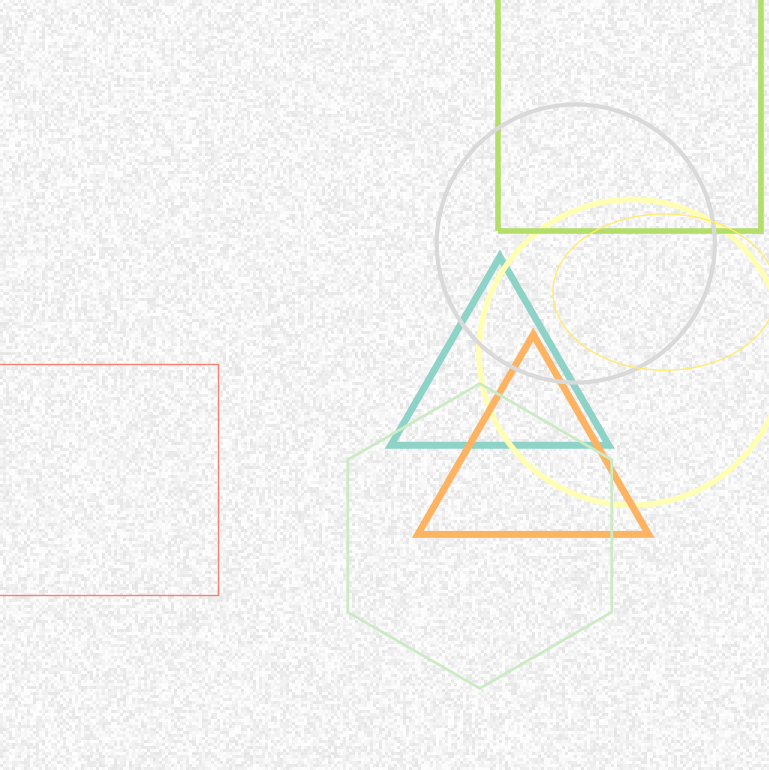[{"shape": "triangle", "thickness": 2.5, "radius": 0.82, "center": [0.649, 0.503]}, {"shape": "circle", "thickness": 2, "radius": 0.99, "center": [0.821, 0.542]}, {"shape": "square", "thickness": 0.5, "radius": 0.75, "center": [0.133, 0.377]}, {"shape": "triangle", "thickness": 2.5, "radius": 0.87, "center": [0.693, 0.393]}, {"shape": "square", "thickness": 2, "radius": 0.85, "center": [0.818, 0.87]}, {"shape": "circle", "thickness": 1.5, "radius": 0.9, "center": [0.748, 0.684]}, {"shape": "hexagon", "thickness": 1, "radius": 0.99, "center": [0.623, 0.304]}, {"shape": "oval", "thickness": 0.5, "radius": 0.72, "center": [0.863, 0.621]}]